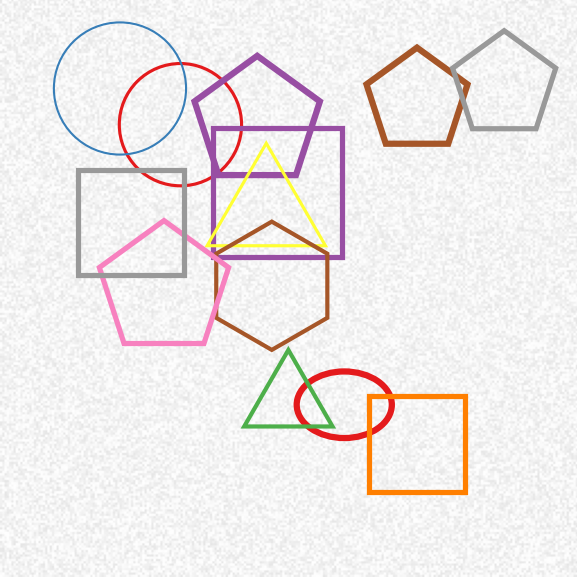[{"shape": "oval", "thickness": 3, "radius": 0.41, "center": [0.596, 0.298]}, {"shape": "circle", "thickness": 1.5, "radius": 0.53, "center": [0.312, 0.783]}, {"shape": "circle", "thickness": 1, "radius": 0.57, "center": [0.208, 0.846]}, {"shape": "triangle", "thickness": 2, "radius": 0.44, "center": [0.499, 0.305]}, {"shape": "square", "thickness": 2.5, "radius": 0.56, "center": [0.48, 0.666]}, {"shape": "pentagon", "thickness": 3, "radius": 0.57, "center": [0.445, 0.788]}, {"shape": "square", "thickness": 2.5, "radius": 0.42, "center": [0.722, 0.23]}, {"shape": "triangle", "thickness": 1.5, "radius": 0.59, "center": [0.461, 0.633]}, {"shape": "hexagon", "thickness": 2, "radius": 0.56, "center": [0.471, 0.504]}, {"shape": "pentagon", "thickness": 3, "radius": 0.46, "center": [0.722, 0.825]}, {"shape": "pentagon", "thickness": 2.5, "radius": 0.59, "center": [0.284, 0.5]}, {"shape": "square", "thickness": 2.5, "radius": 0.46, "center": [0.227, 0.614]}, {"shape": "pentagon", "thickness": 2.5, "radius": 0.47, "center": [0.873, 0.852]}]